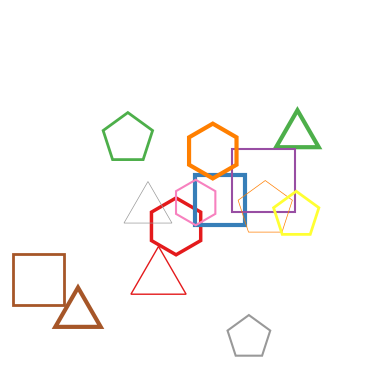[{"shape": "hexagon", "thickness": 2.5, "radius": 0.37, "center": [0.457, 0.412]}, {"shape": "triangle", "thickness": 1, "radius": 0.41, "center": [0.412, 0.277]}, {"shape": "square", "thickness": 3, "radius": 0.33, "center": [0.572, 0.481]}, {"shape": "triangle", "thickness": 3, "radius": 0.32, "center": [0.773, 0.65]}, {"shape": "pentagon", "thickness": 2, "radius": 0.34, "center": [0.332, 0.64]}, {"shape": "square", "thickness": 1.5, "radius": 0.41, "center": [0.684, 0.532]}, {"shape": "hexagon", "thickness": 3, "radius": 0.36, "center": [0.553, 0.608]}, {"shape": "pentagon", "thickness": 0.5, "radius": 0.37, "center": [0.689, 0.457]}, {"shape": "pentagon", "thickness": 2, "radius": 0.31, "center": [0.769, 0.441]}, {"shape": "triangle", "thickness": 3, "radius": 0.34, "center": [0.203, 0.185]}, {"shape": "square", "thickness": 2, "radius": 0.33, "center": [0.101, 0.275]}, {"shape": "hexagon", "thickness": 1.5, "radius": 0.29, "center": [0.508, 0.474]}, {"shape": "triangle", "thickness": 0.5, "radius": 0.36, "center": [0.384, 0.457]}, {"shape": "pentagon", "thickness": 1.5, "radius": 0.29, "center": [0.646, 0.123]}]